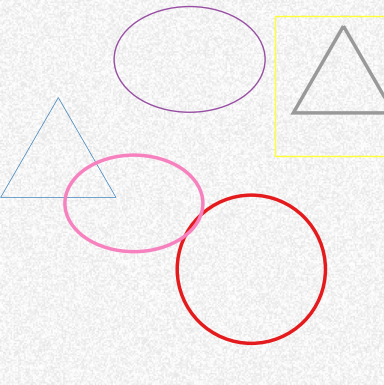[{"shape": "circle", "thickness": 2.5, "radius": 0.96, "center": [0.653, 0.301]}, {"shape": "triangle", "thickness": 0.5, "radius": 0.87, "center": [0.151, 0.574]}, {"shape": "oval", "thickness": 1, "radius": 0.98, "center": [0.493, 0.846]}, {"shape": "square", "thickness": 1, "radius": 0.91, "center": [0.896, 0.778]}, {"shape": "oval", "thickness": 2.5, "radius": 0.9, "center": [0.348, 0.472]}, {"shape": "triangle", "thickness": 2.5, "radius": 0.75, "center": [0.892, 0.782]}]